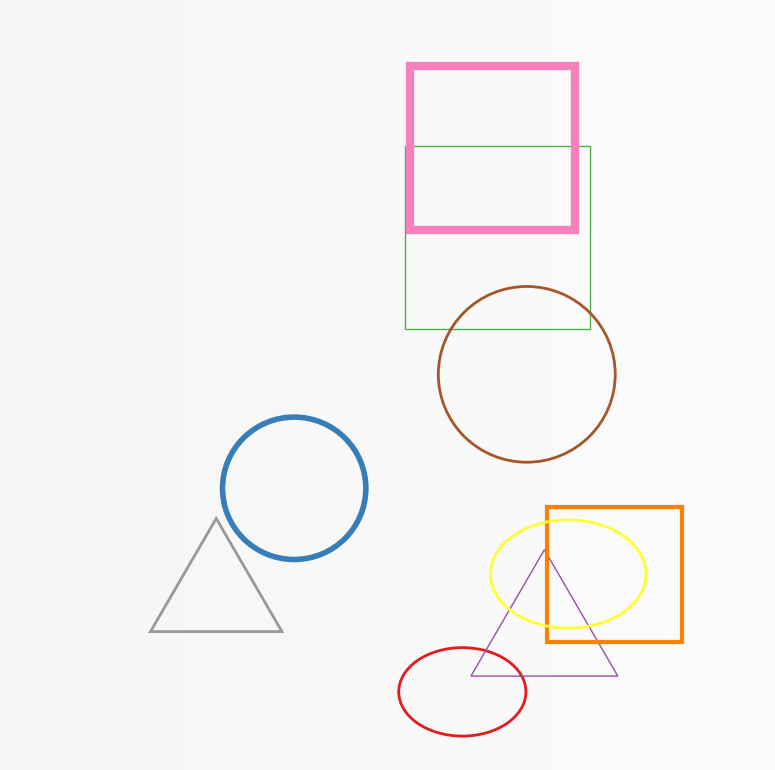[{"shape": "oval", "thickness": 1, "radius": 0.41, "center": [0.597, 0.101]}, {"shape": "circle", "thickness": 2, "radius": 0.46, "center": [0.38, 0.366]}, {"shape": "square", "thickness": 0.5, "radius": 0.59, "center": [0.642, 0.691]}, {"shape": "triangle", "thickness": 0.5, "radius": 0.55, "center": [0.702, 0.177]}, {"shape": "square", "thickness": 1.5, "radius": 0.44, "center": [0.793, 0.254]}, {"shape": "oval", "thickness": 1, "radius": 0.5, "center": [0.733, 0.254]}, {"shape": "circle", "thickness": 1, "radius": 0.57, "center": [0.68, 0.514]}, {"shape": "square", "thickness": 3, "radius": 0.53, "center": [0.636, 0.808]}, {"shape": "triangle", "thickness": 1, "radius": 0.49, "center": [0.279, 0.229]}]